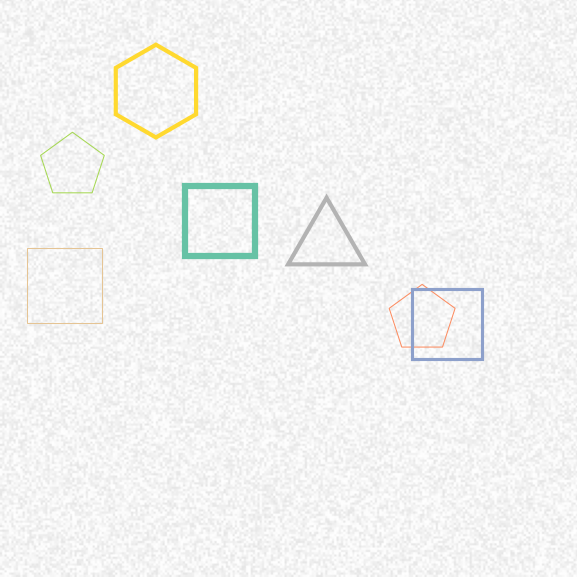[{"shape": "square", "thickness": 3, "radius": 0.3, "center": [0.381, 0.617]}, {"shape": "pentagon", "thickness": 0.5, "radius": 0.3, "center": [0.731, 0.447]}, {"shape": "square", "thickness": 1.5, "radius": 0.3, "center": [0.774, 0.437]}, {"shape": "pentagon", "thickness": 0.5, "radius": 0.29, "center": [0.125, 0.712]}, {"shape": "hexagon", "thickness": 2, "radius": 0.4, "center": [0.27, 0.841]}, {"shape": "square", "thickness": 0.5, "radius": 0.33, "center": [0.111, 0.505]}, {"shape": "triangle", "thickness": 2, "radius": 0.38, "center": [0.565, 0.58]}]